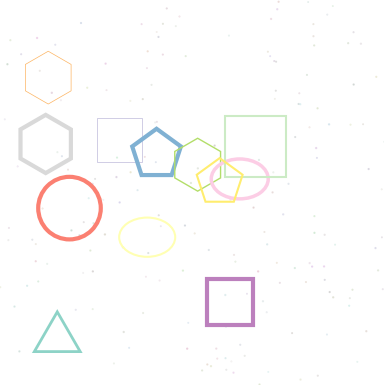[{"shape": "triangle", "thickness": 2, "radius": 0.34, "center": [0.149, 0.121]}, {"shape": "oval", "thickness": 1.5, "radius": 0.36, "center": [0.382, 0.384]}, {"shape": "square", "thickness": 0.5, "radius": 0.29, "center": [0.31, 0.637]}, {"shape": "circle", "thickness": 3, "radius": 0.41, "center": [0.181, 0.459]}, {"shape": "pentagon", "thickness": 3, "radius": 0.33, "center": [0.407, 0.599]}, {"shape": "hexagon", "thickness": 0.5, "radius": 0.34, "center": [0.125, 0.798]}, {"shape": "hexagon", "thickness": 1, "radius": 0.34, "center": [0.513, 0.572]}, {"shape": "oval", "thickness": 2.5, "radius": 0.37, "center": [0.623, 0.535]}, {"shape": "hexagon", "thickness": 3, "radius": 0.38, "center": [0.119, 0.626]}, {"shape": "square", "thickness": 3, "radius": 0.3, "center": [0.597, 0.215]}, {"shape": "square", "thickness": 1.5, "radius": 0.4, "center": [0.663, 0.619]}, {"shape": "pentagon", "thickness": 1.5, "radius": 0.31, "center": [0.571, 0.527]}]